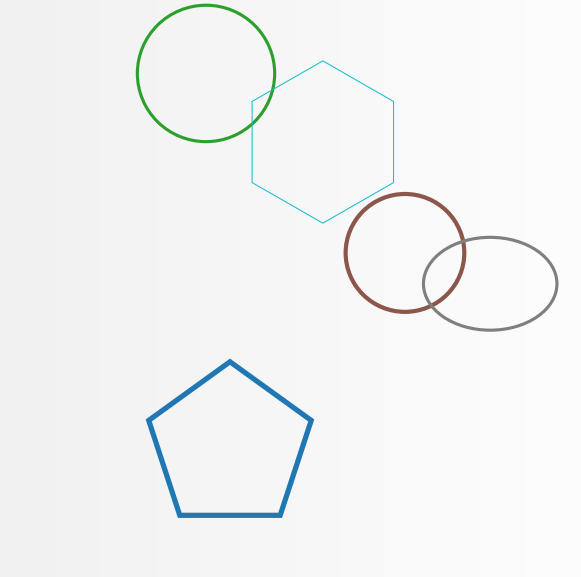[{"shape": "pentagon", "thickness": 2.5, "radius": 0.73, "center": [0.396, 0.226]}, {"shape": "circle", "thickness": 1.5, "radius": 0.59, "center": [0.354, 0.872]}, {"shape": "circle", "thickness": 2, "radius": 0.51, "center": [0.697, 0.561]}, {"shape": "oval", "thickness": 1.5, "radius": 0.57, "center": [0.843, 0.508]}, {"shape": "hexagon", "thickness": 0.5, "radius": 0.7, "center": [0.555, 0.753]}]